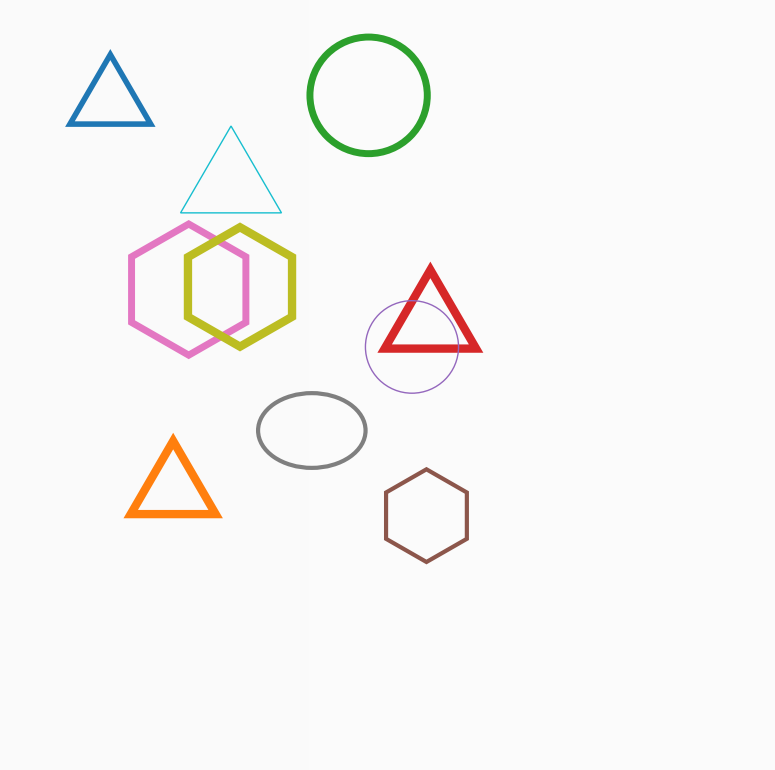[{"shape": "triangle", "thickness": 2, "radius": 0.3, "center": [0.142, 0.869]}, {"shape": "triangle", "thickness": 3, "radius": 0.32, "center": [0.223, 0.364]}, {"shape": "circle", "thickness": 2.5, "radius": 0.38, "center": [0.476, 0.876]}, {"shape": "triangle", "thickness": 3, "radius": 0.34, "center": [0.555, 0.581]}, {"shape": "circle", "thickness": 0.5, "radius": 0.3, "center": [0.532, 0.549]}, {"shape": "hexagon", "thickness": 1.5, "radius": 0.3, "center": [0.55, 0.33]}, {"shape": "hexagon", "thickness": 2.5, "radius": 0.43, "center": [0.244, 0.624]}, {"shape": "oval", "thickness": 1.5, "radius": 0.35, "center": [0.402, 0.441]}, {"shape": "hexagon", "thickness": 3, "radius": 0.39, "center": [0.31, 0.627]}, {"shape": "triangle", "thickness": 0.5, "radius": 0.38, "center": [0.298, 0.761]}]